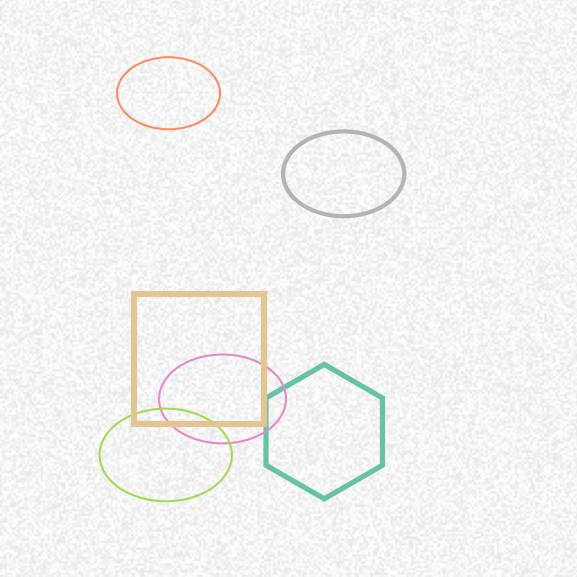[{"shape": "hexagon", "thickness": 2.5, "radius": 0.58, "center": [0.561, 0.252]}, {"shape": "oval", "thickness": 1, "radius": 0.45, "center": [0.292, 0.838]}, {"shape": "oval", "thickness": 1, "radius": 0.55, "center": [0.385, 0.308]}, {"shape": "oval", "thickness": 1, "radius": 0.57, "center": [0.287, 0.211]}, {"shape": "square", "thickness": 3, "radius": 0.56, "center": [0.344, 0.378]}, {"shape": "oval", "thickness": 2, "radius": 0.52, "center": [0.595, 0.698]}]